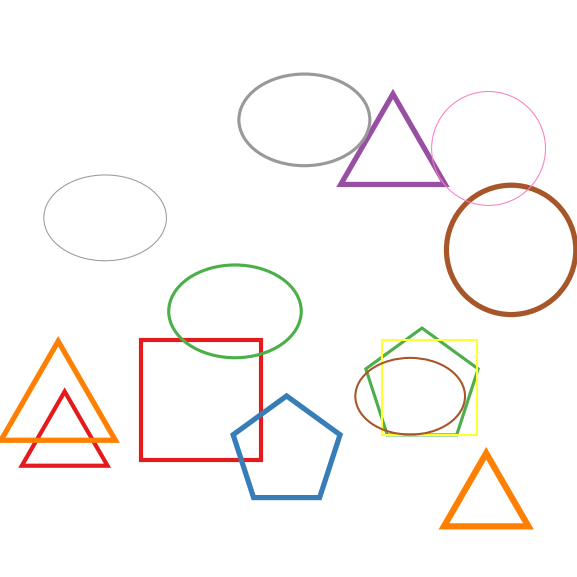[{"shape": "square", "thickness": 2, "radius": 0.52, "center": [0.349, 0.306]}, {"shape": "triangle", "thickness": 2, "radius": 0.43, "center": [0.112, 0.236]}, {"shape": "pentagon", "thickness": 2.5, "radius": 0.49, "center": [0.496, 0.216]}, {"shape": "pentagon", "thickness": 1.5, "radius": 0.51, "center": [0.731, 0.329]}, {"shape": "oval", "thickness": 1.5, "radius": 0.57, "center": [0.407, 0.46]}, {"shape": "triangle", "thickness": 2.5, "radius": 0.52, "center": [0.68, 0.732]}, {"shape": "triangle", "thickness": 2.5, "radius": 0.57, "center": [0.101, 0.294]}, {"shape": "triangle", "thickness": 3, "radius": 0.42, "center": [0.842, 0.13]}, {"shape": "square", "thickness": 1, "radius": 0.41, "center": [0.744, 0.328]}, {"shape": "circle", "thickness": 2.5, "radius": 0.56, "center": [0.885, 0.566]}, {"shape": "oval", "thickness": 1, "radius": 0.47, "center": [0.71, 0.313]}, {"shape": "circle", "thickness": 0.5, "radius": 0.49, "center": [0.846, 0.742]}, {"shape": "oval", "thickness": 1.5, "radius": 0.57, "center": [0.527, 0.792]}, {"shape": "oval", "thickness": 0.5, "radius": 0.53, "center": [0.182, 0.622]}]